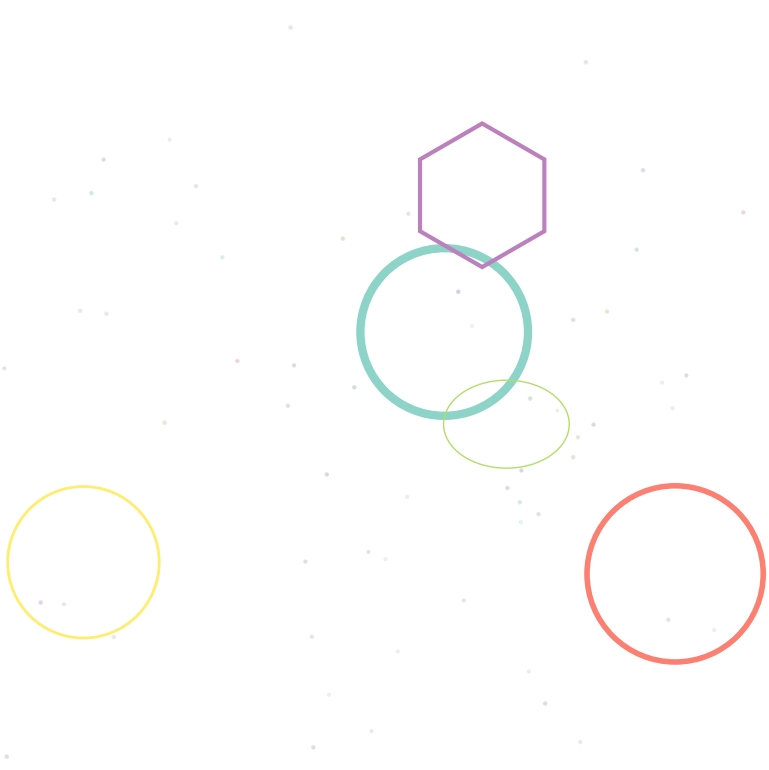[{"shape": "circle", "thickness": 3, "radius": 0.54, "center": [0.577, 0.569]}, {"shape": "circle", "thickness": 2, "radius": 0.57, "center": [0.877, 0.255]}, {"shape": "oval", "thickness": 0.5, "radius": 0.41, "center": [0.658, 0.449]}, {"shape": "hexagon", "thickness": 1.5, "radius": 0.47, "center": [0.626, 0.746]}, {"shape": "circle", "thickness": 1, "radius": 0.49, "center": [0.108, 0.27]}]